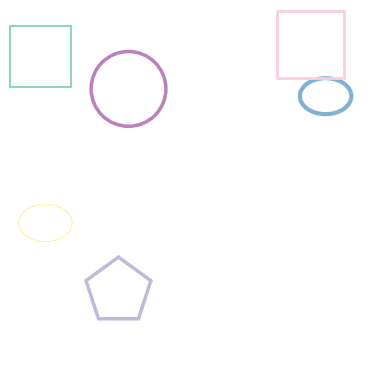[{"shape": "square", "thickness": 1.5, "radius": 0.4, "center": [0.106, 0.854]}, {"shape": "pentagon", "thickness": 2.5, "radius": 0.44, "center": [0.308, 0.244]}, {"shape": "oval", "thickness": 3, "radius": 0.33, "center": [0.846, 0.75]}, {"shape": "square", "thickness": 2, "radius": 0.43, "center": [0.807, 0.884]}, {"shape": "circle", "thickness": 2.5, "radius": 0.49, "center": [0.334, 0.769]}, {"shape": "oval", "thickness": 0.5, "radius": 0.35, "center": [0.118, 0.421]}]